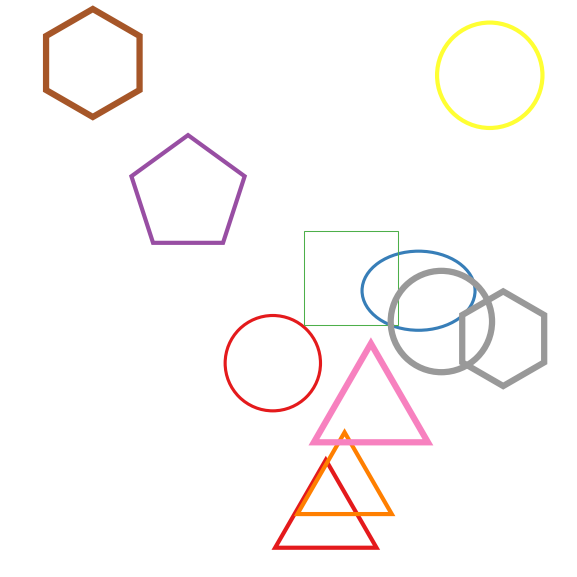[{"shape": "circle", "thickness": 1.5, "radius": 0.41, "center": [0.472, 0.37]}, {"shape": "triangle", "thickness": 2, "radius": 0.51, "center": [0.564, 0.101]}, {"shape": "oval", "thickness": 1.5, "radius": 0.49, "center": [0.725, 0.496]}, {"shape": "square", "thickness": 0.5, "radius": 0.41, "center": [0.607, 0.518]}, {"shape": "pentagon", "thickness": 2, "radius": 0.52, "center": [0.326, 0.662]}, {"shape": "triangle", "thickness": 2, "radius": 0.47, "center": [0.597, 0.156]}, {"shape": "circle", "thickness": 2, "radius": 0.46, "center": [0.848, 0.869]}, {"shape": "hexagon", "thickness": 3, "radius": 0.47, "center": [0.161, 0.89]}, {"shape": "triangle", "thickness": 3, "radius": 0.57, "center": [0.642, 0.29]}, {"shape": "hexagon", "thickness": 3, "radius": 0.41, "center": [0.871, 0.413]}, {"shape": "circle", "thickness": 3, "radius": 0.44, "center": [0.764, 0.442]}]